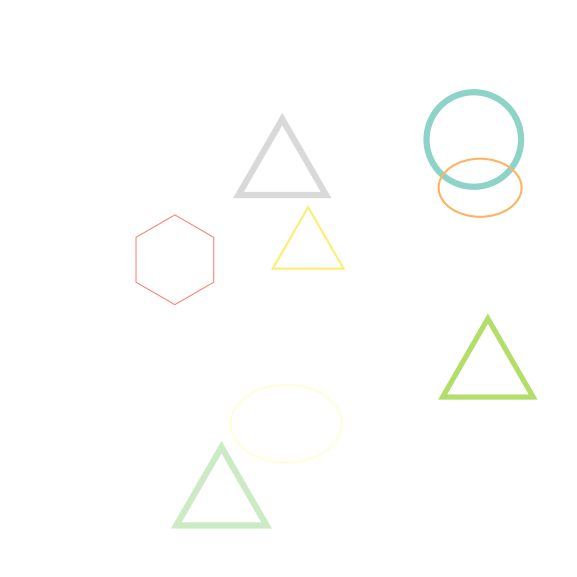[{"shape": "circle", "thickness": 3, "radius": 0.41, "center": [0.82, 0.758]}, {"shape": "oval", "thickness": 0.5, "radius": 0.48, "center": [0.496, 0.265]}, {"shape": "hexagon", "thickness": 0.5, "radius": 0.39, "center": [0.303, 0.549]}, {"shape": "oval", "thickness": 1, "radius": 0.36, "center": [0.831, 0.674]}, {"shape": "triangle", "thickness": 2.5, "radius": 0.45, "center": [0.845, 0.357]}, {"shape": "triangle", "thickness": 3, "radius": 0.44, "center": [0.489, 0.705]}, {"shape": "triangle", "thickness": 3, "radius": 0.45, "center": [0.383, 0.134]}, {"shape": "triangle", "thickness": 1, "radius": 0.35, "center": [0.534, 0.569]}]